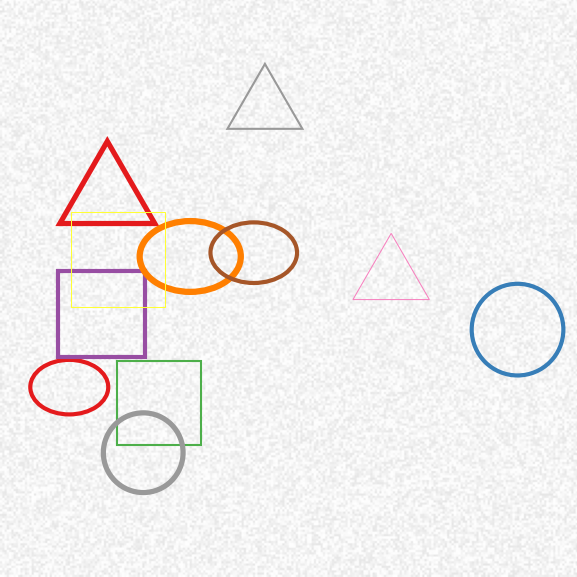[{"shape": "oval", "thickness": 2, "radius": 0.34, "center": [0.12, 0.329]}, {"shape": "triangle", "thickness": 2.5, "radius": 0.47, "center": [0.186, 0.66]}, {"shape": "circle", "thickness": 2, "radius": 0.4, "center": [0.896, 0.428]}, {"shape": "square", "thickness": 1, "radius": 0.37, "center": [0.275, 0.302]}, {"shape": "square", "thickness": 2, "radius": 0.37, "center": [0.176, 0.455]}, {"shape": "oval", "thickness": 3, "radius": 0.44, "center": [0.329, 0.555]}, {"shape": "square", "thickness": 0.5, "radius": 0.41, "center": [0.204, 0.55]}, {"shape": "oval", "thickness": 2, "radius": 0.37, "center": [0.439, 0.562]}, {"shape": "triangle", "thickness": 0.5, "radius": 0.38, "center": [0.677, 0.519]}, {"shape": "circle", "thickness": 2.5, "radius": 0.35, "center": [0.248, 0.215]}, {"shape": "triangle", "thickness": 1, "radius": 0.37, "center": [0.459, 0.814]}]